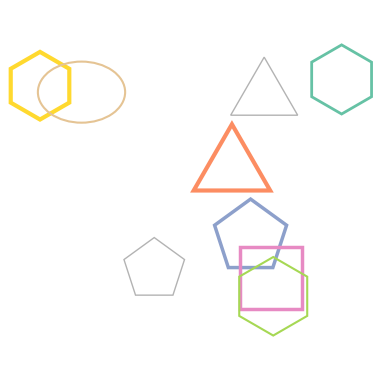[{"shape": "hexagon", "thickness": 2, "radius": 0.45, "center": [0.887, 0.794]}, {"shape": "triangle", "thickness": 3, "radius": 0.57, "center": [0.602, 0.563]}, {"shape": "pentagon", "thickness": 2.5, "radius": 0.49, "center": [0.651, 0.385]}, {"shape": "square", "thickness": 2.5, "radius": 0.4, "center": [0.704, 0.278]}, {"shape": "hexagon", "thickness": 1.5, "radius": 0.51, "center": [0.71, 0.23]}, {"shape": "hexagon", "thickness": 3, "radius": 0.44, "center": [0.104, 0.777]}, {"shape": "oval", "thickness": 1.5, "radius": 0.57, "center": [0.212, 0.761]}, {"shape": "pentagon", "thickness": 1, "radius": 0.41, "center": [0.401, 0.3]}, {"shape": "triangle", "thickness": 1, "radius": 0.5, "center": [0.686, 0.751]}]